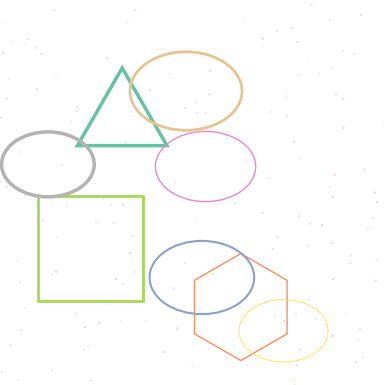[{"shape": "triangle", "thickness": 2.5, "radius": 0.67, "center": [0.317, 0.689]}, {"shape": "hexagon", "thickness": 1, "radius": 0.69, "center": [0.625, 0.202]}, {"shape": "oval", "thickness": 1.5, "radius": 0.68, "center": [0.524, 0.279]}, {"shape": "oval", "thickness": 1, "radius": 0.65, "center": [0.534, 0.567]}, {"shape": "square", "thickness": 2, "radius": 0.68, "center": [0.235, 0.354]}, {"shape": "oval", "thickness": 0.5, "radius": 0.58, "center": [0.736, 0.141]}, {"shape": "oval", "thickness": 2, "radius": 0.73, "center": [0.483, 0.763]}, {"shape": "oval", "thickness": 2.5, "radius": 0.6, "center": [0.124, 0.573]}]